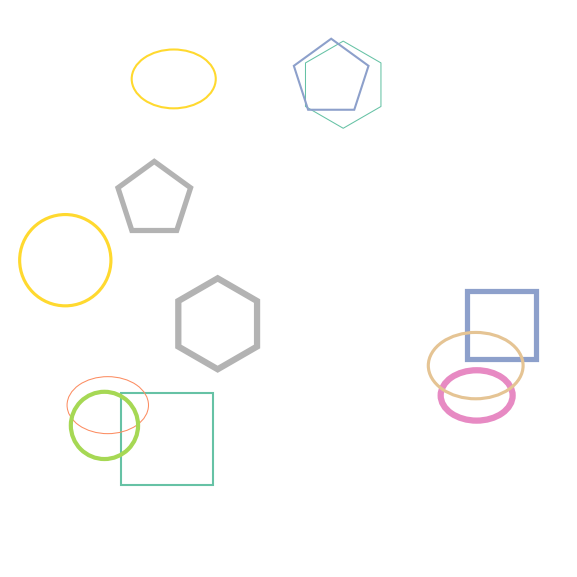[{"shape": "hexagon", "thickness": 0.5, "radius": 0.38, "center": [0.594, 0.852]}, {"shape": "square", "thickness": 1, "radius": 0.4, "center": [0.288, 0.239]}, {"shape": "oval", "thickness": 0.5, "radius": 0.35, "center": [0.187, 0.298]}, {"shape": "square", "thickness": 2.5, "radius": 0.3, "center": [0.868, 0.436]}, {"shape": "pentagon", "thickness": 1, "radius": 0.34, "center": [0.573, 0.864]}, {"shape": "oval", "thickness": 3, "radius": 0.31, "center": [0.825, 0.314]}, {"shape": "circle", "thickness": 2, "radius": 0.29, "center": [0.181, 0.262]}, {"shape": "oval", "thickness": 1, "radius": 0.36, "center": [0.301, 0.862]}, {"shape": "circle", "thickness": 1.5, "radius": 0.4, "center": [0.113, 0.549]}, {"shape": "oval", "thickness": 1.5, "radius": 0.41, "center": [0.824, 0.366]}, {"shape": "pentagon", "thickness": 2.5, "radius": 0.33, "center": [0.267, 0.654]}, {"shape": "hexagon", "thickness": 3, "radius": 0.39, "center": [0.377, 0.438]}]